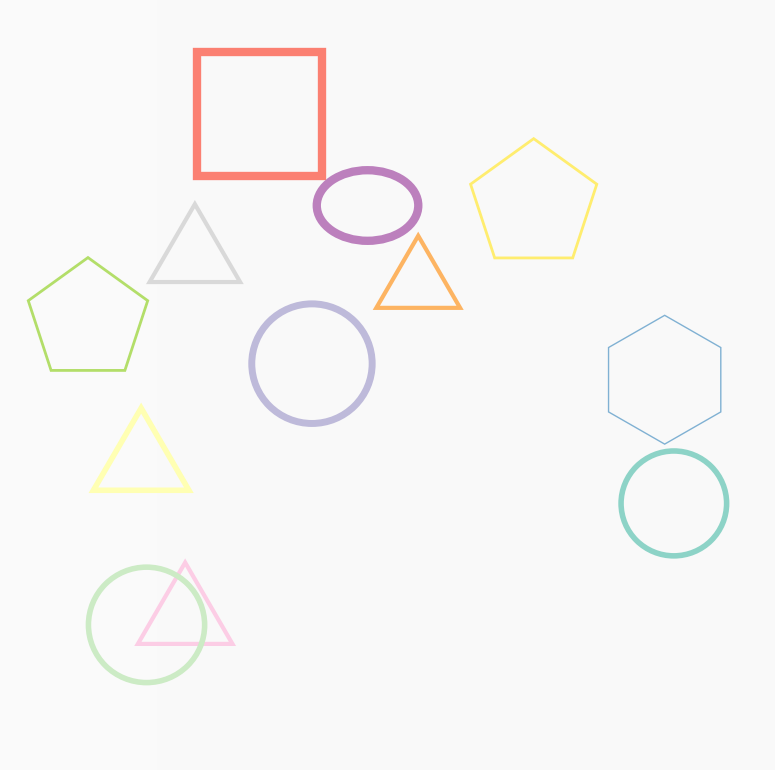[{"shape": "circle", "thickness": 2, "radius": 0.34, "center": [0.869, 0.346]}, {"shape": "triangle", "thickness": 2, "radius": 0.36, "center": [0.182, 0.399]}, {"shape": "circle", "thickness": 2.5, "radius": 0.39, "center": [0.403, 0.528]}, {"shape": "square", "thickness": 3, "radius": 0.4, "center": [0.335, 0.852]}, {"shape": "hexagon", "thickness": 0.5, "radius": 0.42, "center": [0.858, 0.507]}, {"shape": "triangle", "thickness": 1.5, "radius": 0.31, "center": [0.54, 0.631]}, {"shape": "pentagon", "thickness": 1, "radius": 0.41, "center": [0.114, 0.584]}, {"shape": "triangle", "thickness": 1.5, "radius": 0.35, "center": [0.239, 0.199]}, {"shape": "triangle", "thickness": 1.5, "radius": 0.34, "center": [0.251, 0.667]}, {"shape": "oval", "thickness": 3, "radius": 0.33, "center": [0.474, 0.733]}, {"shape": "circle", "thickness": 2, "radius": 0.37, "center": [0.189, 0.188]}, {"shape": "pentagon", "thickness": 1, "radius": 0.43, "center": [0.689, 0.734]}]